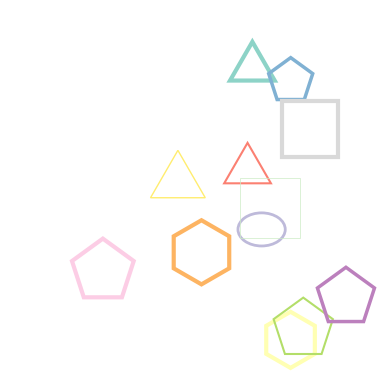[{"shape": "triangle", "thickness": 3, "radius": 0.34, "center": [0.655, 0.824]}, {"shape": "hexagon", "thickness": 3, "radius": 0.36, "center": [0.755, 0.117]}, {"shape": "oval", "thickness": 2, "radius": 0.31, "center": [0.679, 0.404]}, {"shape": "triangle", "thickness": 1.5, "radius": 0.35, "center": [0.643, 0.559]}, {"shape": "pentagon", "thickness": 2.5, "radius": 0.3, "center": [0.755, 0.79]}, {"shape": "hexagon", "thickness": 3, "radius": 0.42, "center": [0.523, 0.345]}, {"shape": "pentagon", "thickness": 1.5, "radius": 0.4, "center": [0.788, 0.146]}, {"shape": "pentagon", "thickness": 3, "radius": 0.42, "center": [0.267, 0.296]}, {"shape": "square", "thickness": 3, "radius": 0.36, "center": [0.806, 0.666]}, {"shape": "pentagon", "thickness": 2.5, "radius": 0.39, "center": [0.899, 0.228]}, {"shape": "square", "thickness": 0.5, "radius": 0.39, "center": [0.702, 0.46]}, {"shape": "triangle", "thickness": 1, "radius": 0.41, "center": [0.462, 0.527]}]